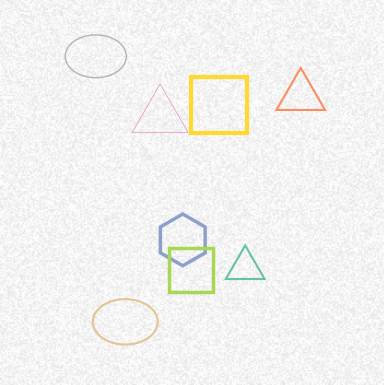[{"shape": "triangle", "thickness": 1.5, "radius": 0.29, "center": [0.637, 0.304]}, {"shape": "triangle", "thickness": 1.5, "radius": 0.36, "center": [0.781, 0.751]}, {"shape": "hexagon", "thickness": 2.5, "radius": 0.34, "center": [0.475, 0.377]}, {"shape": "triangle", "thickness": 0.5, "radius": 0.42, "center": [0.416, 0.698]}, {"shape": "square", "thickness": 2.5, "radius": 0.29, "center": [0.496, 0.298]}, {"shape": "square", "thickness": 3, "radius": 0.37, "center": [0.568, 0.728]}, {"shape": "oval", "thickness": 1.5, "radius": 0.42, "center": [0.325, 0.164]}, {"shape": "oval", "thickness": 1, "radius": 0.4, "center": [0.249, 0.854]}]